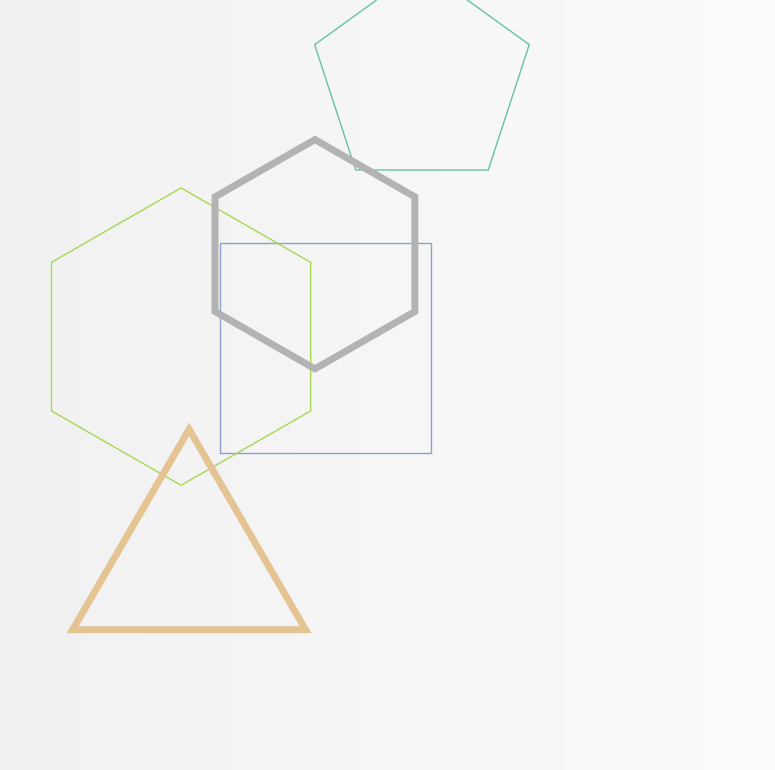[{"shape": "pentagon", "thickness": 0.5, "radius": 0.73, "center": [0.544, 0.897]}, {"shape": "square", "thickness": 0.5, "radius": 0.68, "center": [0.42, 0.548]}, {"shape": "hexagon", "thickness": 0.5, "radius": 0.97, "center": [0.234, 0.563]}, {"shape": "triangle", "thickness": 2.5, "radius": 0.87, "center": [0.244, 0.269]}, {"shape": "hexagon", "thickness": 2.5, "radius": 0.74, "center": [0.406, 0.67]}]